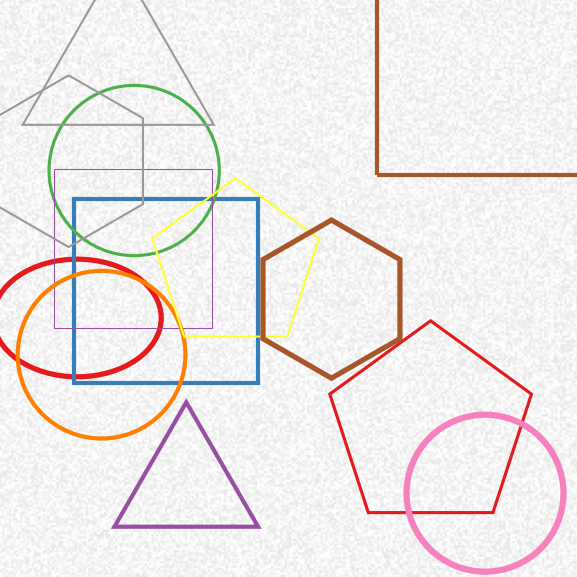[{"shape": "oval", "thickness": 2.5, "radius": 0.73, "center": [0.134, 0.449]}, {"shape": "pentagon", "thickness": 1.5, "radius": 0.92, "center": [0.746, 0.26]}, {"shape": "square", "thickness": 2, "radius": 0.8, "center": [0.287, 0.495]}, {"shape": "circle", "thickness": 1.5, "radius": 0.74, "center": [0.232, 0.704]}, {"shape": "square", "thickness": 0.5, "radius": 0.69, "center": [0.23, 0.569]}, {"shape": "triangle", "thickness": 2, "radius": 0.72, "center": [0.323, 0.159]}, {"shape": "circle", "thickness": 2, "radius": 0.73, "center": [0.176, 0.385]}, {"shape": "pentagon", "thickness": 1, "radius": 0.76, "center": [0.408, 0.539]}, {"shape": "square", "thickness": 2, "radius": 0.9, "center": [0.832, 0.875]}, {"shape": "hexagon", "thickness": 2.5, "radius": 0.68, "center": [0.574, 0.481]}, {"shape": "circle", "thickness": 3, "radius": 0.68, "center": [0.84, 0.145]}, {"shape": "triangle", "thickness": 1, "radius": 0.96, "center": [0.205, 0.879]}, {"shape": "hexagon", "thickness": 1, "radius": 0.74, "center": [0.119, 0.72]}]